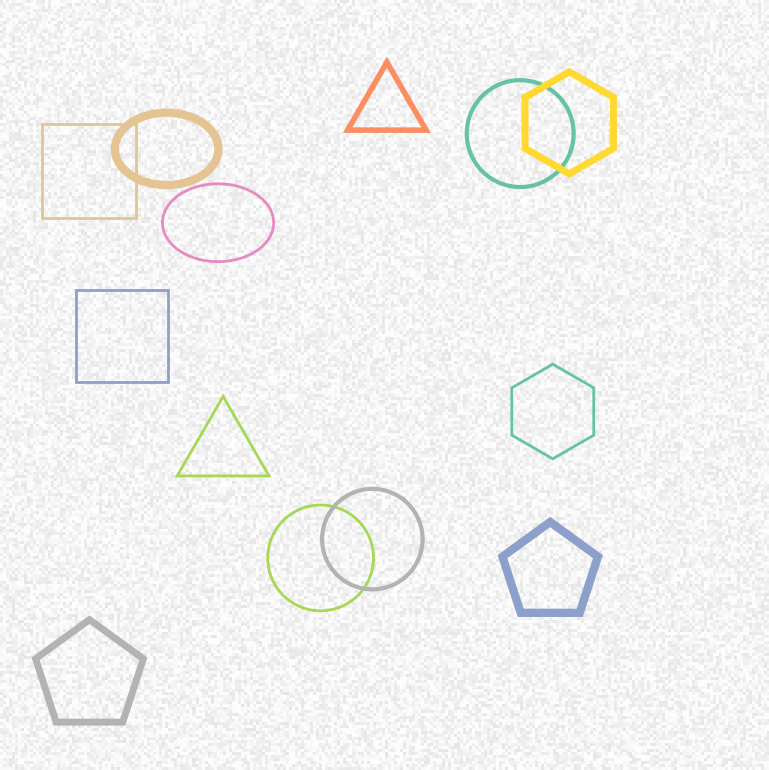[{"shape": "hexagon", "thickness": 1, "radius": 0.31, "center": [0.718, 0.466]}, {"shape": "circle", "thickness": 1.5, "radius": 0.35, "center": [0.676, 0.827]}, {"shape": "triangle", "thickness": 2, "radius": 0.29, "center": [0.502, 0.86]}, {"shape": "pentagon", "thickness": 3, "radius": 0.33, "center": [0.715, 0.257]}, {"shape": "square", "thickness": 1, "radius": 0.3, "center": [0.159, 0.563]}, {"shape": "oval", "thickness": 1, "radius": 0.36, "center": [0.283, 0.711]}, {"shape": "triangle", "thickness": 1, "radius": 0.34, "center": [0.29, 0.416]}, {"shape": "circle", "thickness": 1, "radius": 0.34, "center": [0.416, 0.275]}, {"shape": "hexagon", "thickness": 2.5, "radius": 0.33, "center": [0.739, 0.84]}, {"shape": "oval", "thickness": 3, "radius": 0.34, "center": [0.216, 0.807]}, {"shape": "square", "thickness": 1, "radius": 0.3, "center": [0.116, 0.778]}, {"shape": "circle", "thickness": 1.5, "radius": 0.33, "center": [0.484, 0.3]}, {"shape": "pentagon", "thickness": 2.5, "radius": 0.37, "center": [0.116, 0.122]}]